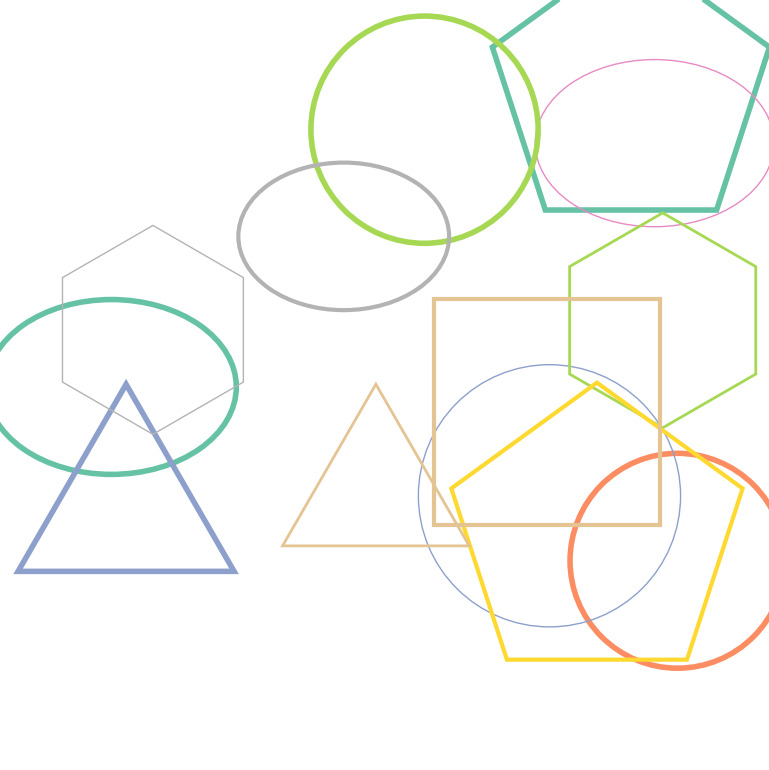[{"shape": "oval", "thickness": 2, "radius": 0.81, "center": [0.145, 0.497]}, {"shape": "pentagon", "thickness": 2, "radius": 0.95, "center": [0.819, 0.88]}, {"shape": "circle", "thickness": 2, "radius": 0.7, "center": [0.88, 0.272]}, {"shape": "circle", "thickness": 0.5, "radius": 0.85, "center": [0.714, 0.356]}, {"shape": "triangle", "thickness": 2, "radius": 0.81, "center": [0.164, 0.339]}, {"shape": "oval", "thickness": 0.5, "radius": 0.78, "center": [0.85, 0.814]}, {"shape": "hexagon", "thickness": 1, "radius": 0.7, "center": [0.861, 0.584]}, {"shape": "circle", "thickness": 2, "radius": 0.74, "center": [0.551, 0.832]}, {"shape": "pentagon", "thickness": 1.5, "radius": 0.99, "center": [0.775, 0.304]}, {"shape": "square", "thickness": 1.5, "radius": 0.73, "center": [0.71, 0.465]}, {"shape": "triangle", "thickness": 1, "radius": 0.7, "center": [0.488, 0.361]}, {"shape": "hexagon", "thickness": 0.5, "radius": 0.68, "center": [0.199, 0.572]}, {"shape": "oval", "thickness": 1.5, "radius": 0.68, "center": [0.446, 0.693]}]